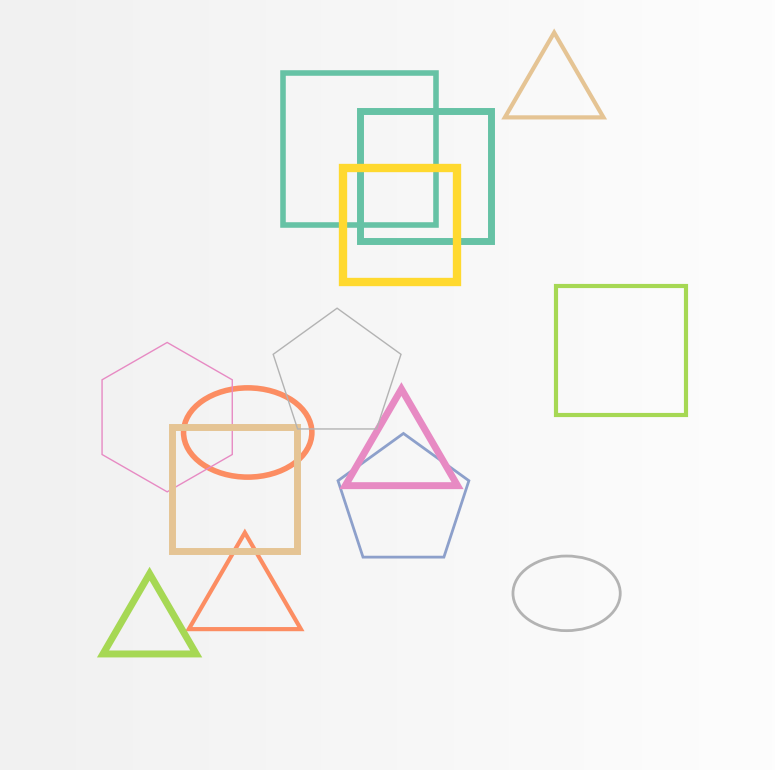[{"shape": "square", "thickness": 2.5, "radius": 0.42, "center": [0.548, 0.771]}, {"shape": "square", "thickness": 2, "radius": 0.49, "center": [0.464, 0.807]}, {"shape": "oval", "thickness": 2, "radius": 0.41, "center": [0.32, 0.438]}, {"shape": "triangle", "thickness": 1.5, "radius": 0.42, "center": [0.316, 0.225]}, {"shape": "pentagon", "thickness": 1, "radius": 0.44, "center": [0.521, 0.348]}, {"shape": "hexagon", "thickness": 0.5, "radius": 0.49, "center": [0.216, 0.458]}, {"shape": "triangle", "thickness": 2.5, "radius": 0.42, "center": [0.518, 0.411]}, {"shape": "triangle", "thickness": 2.5, "radius": 0.35, "center": [0.193, 0.185]}, {"shape": "square", "thickness": 1.5, "radius": 0.42, "center": [0.801, 0.545]}, {"shape": "square", "thickness": 3, "radius": 0.37, "center": [0.516, 0.708]}, {"shape": "square", "thickness": 2.5, "radius": 0.4, "center": [0.303, 0.365]}, {"shape": "triangle", "thickness": 1.5, "radius": 0.37, "center": [0.715, 0.884]}, {"shape": "pentagon", "thickness": 0.5, "radius": 0.43, "center": [0.435, 0.513]}, {"shape": "oval", "thickness": 1, "radius": 0.35, "center": [0.731, 0.229]}]